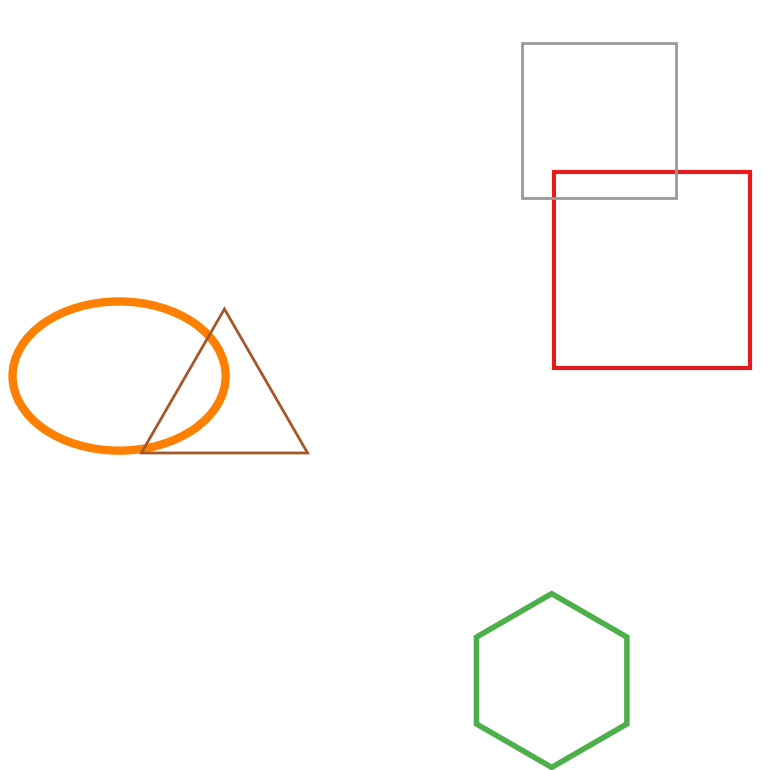[{"shape": "square", "thickness": 1.5, "radius": 0.64, "center": [0.847, 0.649]}, {"shape": "hexagon", "thickness": 2, "radius": 0.56, "center": [0.716, 0.116]}, {"shape": "oval", "thickness": 3, "radius": 0.69, "center": [0.155, 0.512]}, {"shape": "triangle", "thickness": 1, "radius": 0.62, "center": [0.291, 0.474]}, {"shape": "square", "thickness": 1, "radius": 0.5, "center": [0.778, 0.843]}]